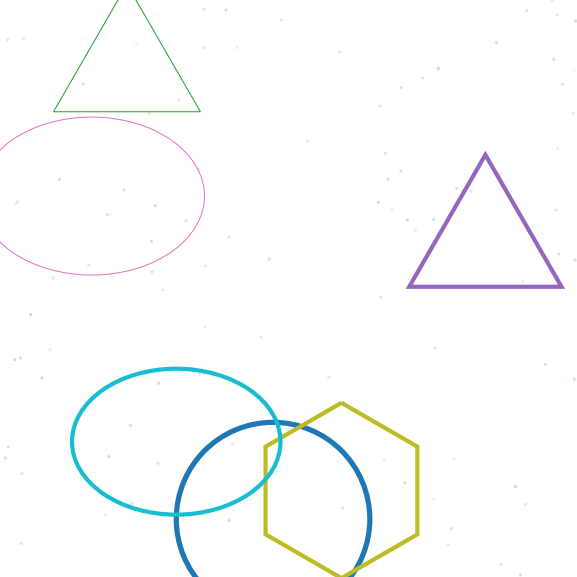[{"shape": "circle", "thickness": 2.5, "radius": 0.84, "center": [0.473, 0.1]}, {"shape": "triangle", "thickness": 0.5, "radius": 0.73, "center": [0.22, 0.879]}, {"shape": "triangle", "thickness": 2, "radius": 0.76, "center": [0.84, 0.579]}, {"shape": "oval", "thickness": 0.5, "radius": 0.98, "center": [0.159, 0.66]}, {"shape": "hexagon", "thickness": 2, "radius": 0.76, "center": [0.591, 0.15]}, {"shape": "oval", "thickness": 2, "radius": 0.9, "center": [0.305, 0.234]}]